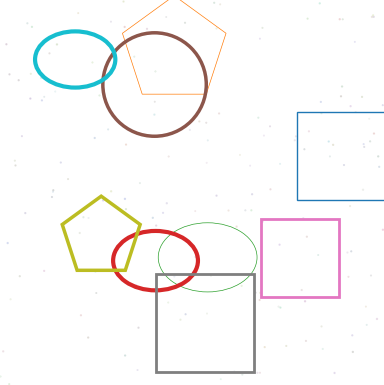[{"shape": "square", "thickness": 1, "radius": 0.57, "center": [0.886, 0.595]}, {"shape": "pentagon", "thickness": 0.5, "radius": 0.71, "center": [0.453, 0.87]}, {"shape": "oval", "thickness": 0.5, "radius": 0.64, "center": [0.539, 0.332]}, {"shape": "oval", "thickness": 3, "radius": 0.55, "center": [0.404, 0.323]}, {"shape": "circle", "thickness": 2.5, "radius": 0.67, "center": [0.401, 0.78]}, {"shape": "square", "thickness": 2, "radius": 0.51, "center": [0.78, 0.33]}, {"shape": "square", "thickness": 2, "radius": 0.64, "center": [0.532, 0.16]}, {"shape": "pentagon", "thickness": 2.5, "radius": 0.53, "center": [0.263, 0.384]}, {"shape": "oval", "thickness": 3, "radius": 0.52, "center": [0.195, 0.846]}]